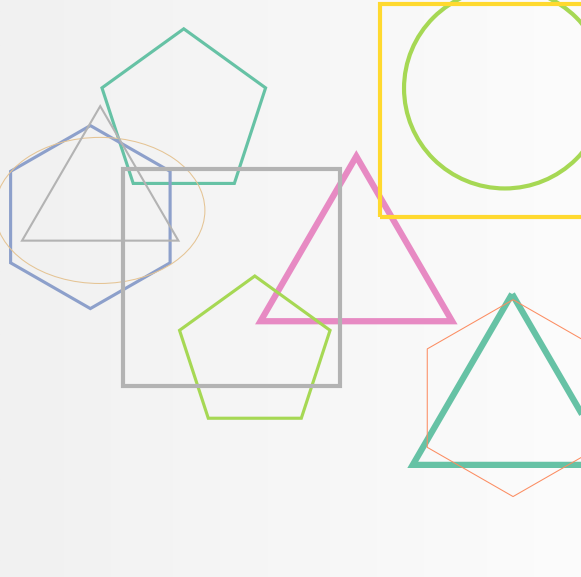[{"shape": "pentagon", "thickness": 1.5, "radius": 0.74, "center": [0.316, 0.801]}, {"shape": "triangle", "thickness": 3, "radius": 0.99, "center": [0.881, 0.293]}, {"shape": "hexagon", "thickness": 0.5, "radius": 0.85, "center": [0.883, 0.31]}, {"shape": "hexagon", "thickness": 1.5, "radius": 0.79, "center": [0.155, 0.623]}, {"shape": "triangle", "thickness": 3, "radius": 0.95, "center": [0.613, 0.538]}, {"shape": "pentagon", "thickness": 1.5, "radius": 0.68, "center": [0.438, 0.385]}, {"shape": "circle", "thickness": 2, "radius": 0.87, "center": [0.869, 0.846]}, {"shape": "square", "thickness": 2, "radius": 0.92, "center": [0.837, 0.808]}, {"shape": "oval", "thickness": 0.5, "radius": 0.9, "center": [0.172, 0.635]}, {"shape": "square", "thickness": 2, "radius": 0.94, "center": [0.398, 0.519]}, {"shape": "triangle", "thickness": 1, "radius": 0.78, "center": [0.172, 0.66]}]